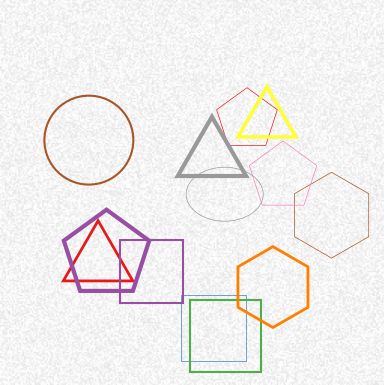[{"shape": "triangle", "thickness": 2, "radius": 0.52, "center": [0.255, 0.322]}, {"shape": "pentagon", "thickness": 0.5, "radius": 0.41, "center": [0.641, 0.689]}, {"shape": "square", "thickness": 0.5, "radius": 0.43, "center": [0.554, 0.149]}, {"shape": "square", "thickness": 1.5, "radius": 0.46, "center": [0.585, 0.128]}, {"shape": "square", "thickness": 1.5, "radius": 0.41, "center": [0.394, 0.294]}, {"shape": "pentagon", "thickness": 3, "radius": 0.58, "center": [0.277, 0.339]}, {"shape": "hexagon", "thickness": 2, "radius": 0.53, "center": [0.709, 0.254]}, {"shape": "triangle", "thickness": 2.5, "radius": 0.44, "center": [0.693, 0.688]}, {"shape": "circle", "thickness": 1.5, "radius": 0.58, "center": [0.231, 0.636]}, {"shape": "hexagon", "thickness": 0.5, "radius": 0.56, "center": [0.861, 0.441]}, {"shape": "pentagon", "thickness": 0.5, "radius": 0.46, "center": [0.735, 0.542]}, {"shape": "triangle", "thickness": 3, "radius": 0.51, "center": [0.55, 0.594]}, {"shape": "oval", "thickness": 0.5, "radius": 0.5, "center": [0.584, 0.496]}]